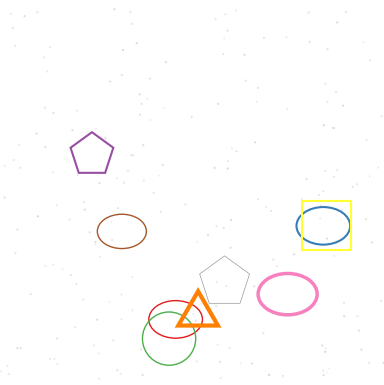[{"shape": "oval", "thickness": 1, "radius": 0.35, "center": [0.456, 0.17]}, {"shape": "oval", "thickness": 1.5, "radius": 0.35, "center": [0.84, 0.413]}, {"shape": "circle", "thickness": 1, "radius": 0.35, "center": [0.439, 0.12]}, {"shape": "pentagon", "thickness": 1.5, "radius": 0.29, "center": [0.239, 0.598]}, {"shape": "triangle", "thickness": 3, "radius": 0.3, "center": [0.515, 0.184]}, {"shape": "square", "thickness": 1.5, "radius": 0.32, "center": [0.847, 0.415]}, {"shape": "oval", "thickness": 1, "radius": 0.32, "center": [0.317, 0.399]}, {"shape": "oval", "thickness": 2.5, "radius": 0.38, "center": [0.747, 0.236]}, {"shape": "pentagon", "thickness": 0.5, "radius": 0.34, "center": [0.583, 0.267]}]